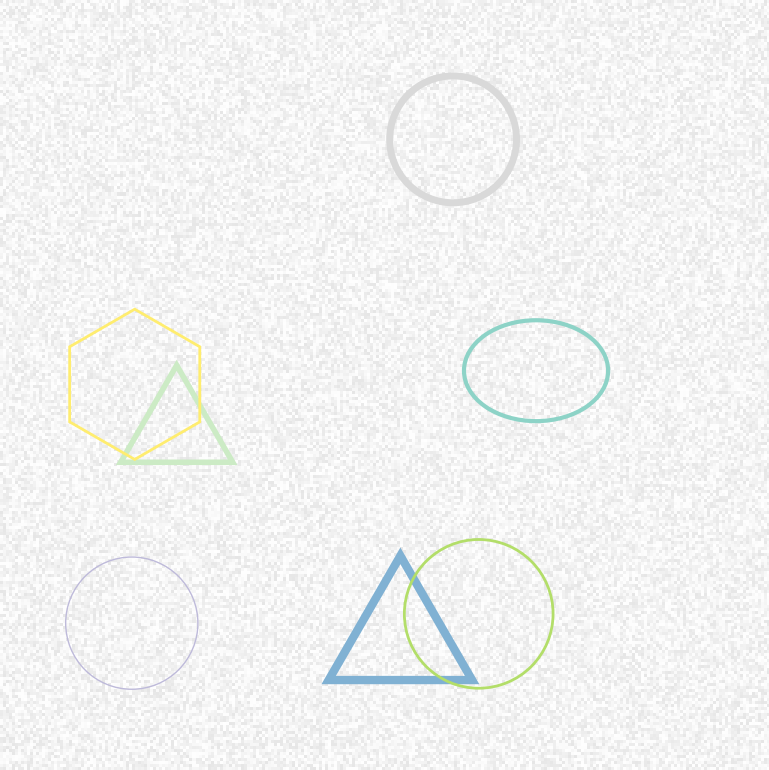[{"shape": "oval", "thickness": 1.5, "radius": 0.47, "center": [0.696, 0.519]}, {"shape": "circle", "thickness": 0.5, "radius": 0.43, "center": [0.171, 0.191]}, {"shape": "triangle", "thickness": 3, "radius": 0.54, "center": [0.52, 0.171]}, {"shape": "circle", "thickness": 1, "radius": 0.48, "center": [0.622, 0.203]}, {"shape": "circle", "thickness": 2.5, "radius": 0.41, "center": [0.588, 0.819]}, {"shape": "triangle", "thickness": 2, "radius": 0.42, "center": [0.229, 0.442]}, {"shape": "hexagon", "thickness": 1, "radius": 0.49, "center": [0.175, 0.501]}]